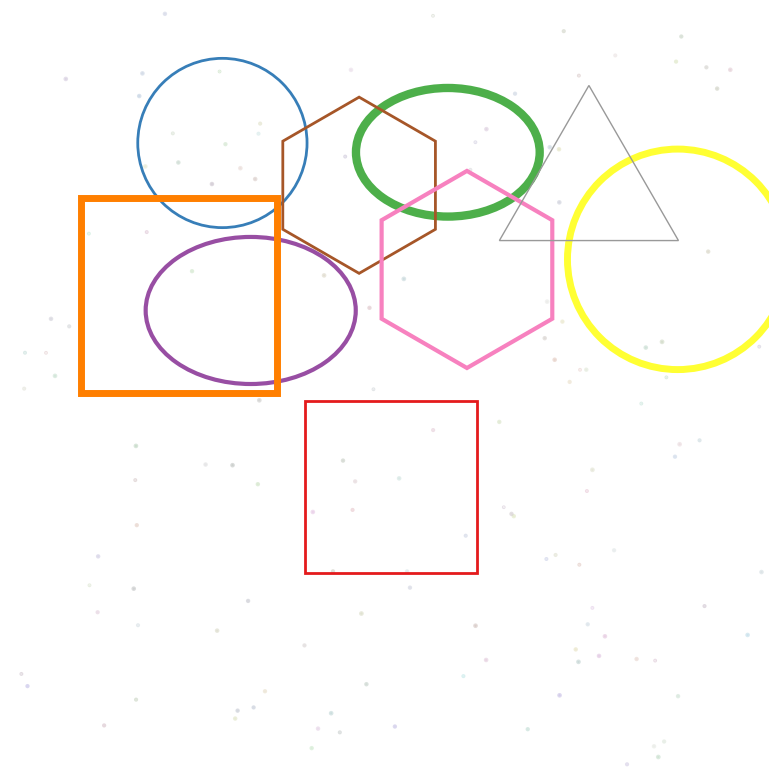[{"shape": "square", "thickness": 1, "radius": 0.56, "center": [0.507, 0.367]}, {"shape": "circle", "thickness": 1, "radius": 0.55, "center": [0.289, 0.814]}, {"shape": "oval", "thickness": 3, "radius": 0.6, "center": [0.582, 0.802]}, {"shape": "oval", "thickness": 1.5, "radius": 0.68, "center": [0.326, 0.597]}, {"shape": "square", "thickness": 2.5, "radius": 0.63, "center": [0.232, 0.616]}, {"shape": "circle", "thickness": 2.5, "radius": 0.72, "center": [0.88, 0.663]}, {"shape": "hexagon", "thickness": 1, "radius": 0.57, "center": [0.466, 0.759]}, {"shape": "hexagon", "thickness": 1.5, "radius": 0.64, "center": [0.606, 0.65]}, {"shape": "triangle", "thickness": 0.5, "radius": 0.67, "center": [0.765, 0.755]}]